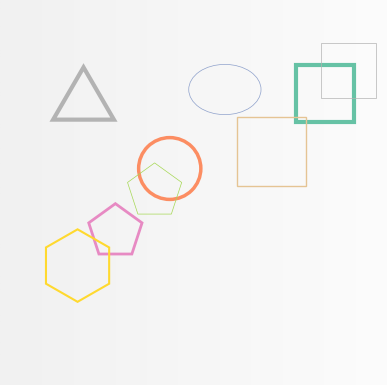[{"shape": "square", "thickness": 3, "radius": 0.37, "center": [0.839, 0.757]}, {"shape": "circle", "thickness": 2.5, "radius": 0.4, "center": [0.438, 0.562]}, {"shape": "oval", "thickness": 0.5, "radius": 0.47, "center": [0.58, 0.768]}, {"shape": "pentagon", "thickness": 2, "radius": 0.36, "center": [0.298, 0.399]}, {"shape": "pentagon", "thickness": 0.5, "radius": 0.37, "center": [0.399, 0.503]}, {"shape": "hexagon", "thickness": 1.5, "radius": 0.47, "center": [0.2, 0.31]}, {"shape": "square", "thickness": 1, "radius": 0.45, "center": [0.701, 0.606]}, {"shape": "triangle", "thickness": 3, "radius": 0.45, "center": [0.216, 0.735]}, {"shape": "square", "thickness": 0.5, "radius": 0.36, "center": [0.899, 0.818]}]